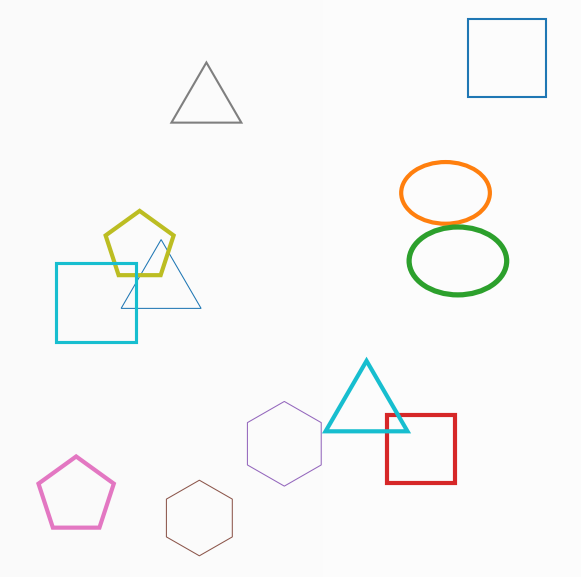[{"shape": "triangle", "thickness": 0.5, "radius": 0.4, "center": [0.277, 0.505]}, {"shape": "square", "thickness": 1, "radius": 0.34, "center": [0.873, 0.899]}, {"shape": "oval", "thickness": 2, "radius": 0.38, "center": [0.767, 0.665]}, {"shape": "oval", "thickness": 2.5, "radius": 0.42, "center": [0.788, 0.547]}, {"shape": "square", "thickness": 2, "radius": 0.29, "center": [0.724, 0.222]}, {"shape": "hexagon", "thickness": 0.5, "radius": 0.37, "center": [0.489, 0.231]}, {"shape": "hexagon", "thickness": 0.5, "radius": 0.33, "center": [0.343, 0.102]}, {"shape": "pentagon", "thickness": 2, "radius": 0.34, "center": [0.131, 0.141]}, {"shape": "triangle", "thickness": 1, "radius": 0.35, "center": [0.355, 0.822]}, {"shape": "pentagon", "thickness": 2, "radius": 0.31, "center": [0.24, 0.572]}, {"shape": "square", "thickness": 1.5, "radius": 0.34, "center": [0.165, 0.475]}, {"shape": "triangle", "thickness": 2, "radius": 0.41, "center": [0.631, 0.293]}]